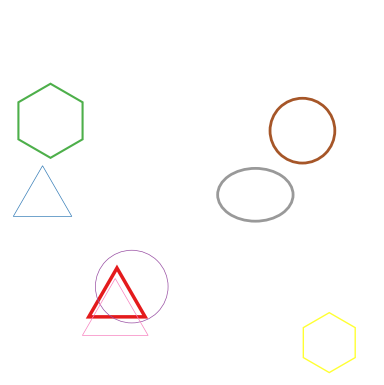[{"shape": "triangle", "thickness": 2.5, "radius": 0.42, "center": [0.304, 0.219]}, {"shape": "triangle", "thickness": 0.5, "radius": 0.44, "center": [0.111, 0.482]}, {"shape": "hexagon", "thickness": 1.5, "radius": 0.48, "center": [0.131, 0.686]}, {"shape": "circle", "thickness": 0.5, "radius": 0.47, "center": [0.342, 0.256]}, {"shape": "hexagon", "thickness": 1, "radius": 0.39, "center": [0.855, 0.11]}, {"shape": "circle", "thickness": 2, "radius": 0.42, "center": [0.786, 0.661]}, {"shape": "triangle", "thickness": 0.5, "radius": 0.49, "center": [0.299, 0.178]}, {"shape": "oval", "thickness": 2, "radius": 0.49, "center": [0.663, 0.494]}]